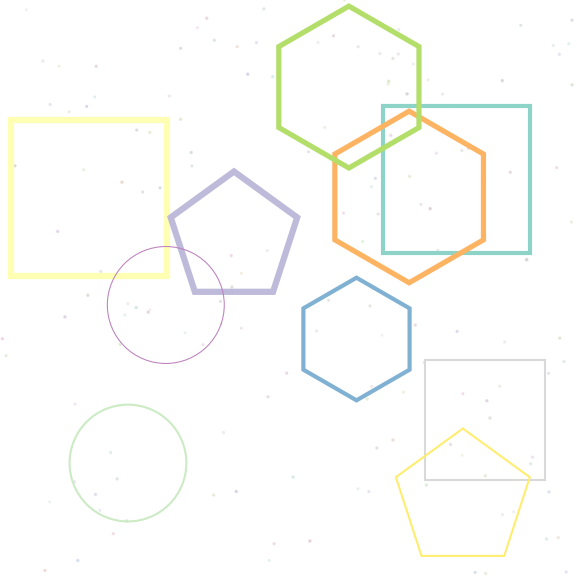[{"shape": "square", "thickness": 2, "radius": 0.64, "center": [0.79, 0.688]}, {"shape": "square", "thickness": 3, "radius": 0.68, "center": [0.153, 0.657]}, {"shape": "pentagon", "thickness": 3, "radius": 0.58, "center": [0.405, 0.587]}, {"shape": "hexagon", "thickness": 2, "radius": 0.53, "center": [0.617, 0.412]}, {"shape": "hexagon", "thickness": 2.5, "radius": 0.74, "center": [0.709, 0.658]}, {"shape": "hexagon", "thickness": 2.5, "radius": 0.7, "center": [0.604, 0.848]}, {"shape": "square", "thickness": 1, "radius": 0.52, "center": [0.839, 0.272]}, {"shape": "circle", "thickness": 0.5, "radius": 0.51, "center": [0.287, 0.471]}, {"shape": "circle", "thickness": 1, "radius": 0.51, "center": [0.222, 0.197]}, {"shape": "pentagon", "thickness": 1, "radius": 0.61, "center": [0.801, 0.135]}]